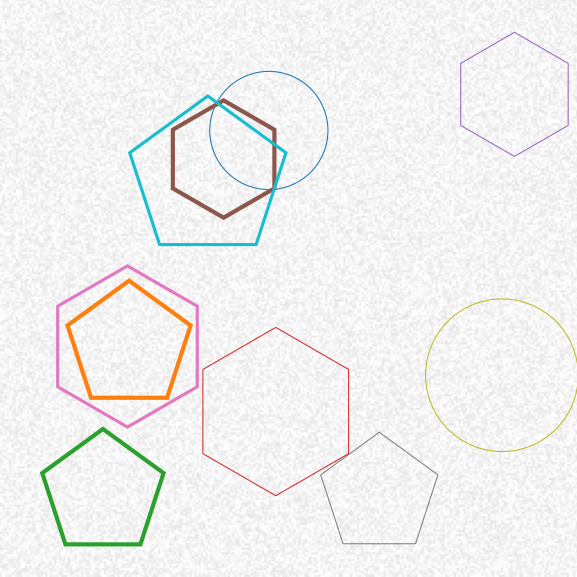[{"shape": "circle", "thickness": 0.5, "radius": 0.51, "center": [0.466, 0.773]}, {"shape": "pentagon", "thickness": 2, "radius": 0.56, "center": [0.224, 0.401]}, {"shape": "pentagon", "thickness": 2, "radius": 0.55, "center": [0.178, 0.146]}, {"shape": "hexagon", "thickness": 0.5, "radius": 0.73, "center": [0.478, 0.286]}, {"shape": "hexagon", "thickness": 0.5, "radius": 0.54, "center": [0.891, 0.836]}, {"shape": "hexagon", "thickness": 2, "radius": 0.51, "center": [0.387, 0.724]}, {"shape": "hexagon", "thickness": 1.5, "radius": 0.7, "center": [0.221, 0.399]}, {"shape": "pentagon", "thickness": 0.5, "radius": 0.53, "center": [0.657, 0.144]}, {"shape": "circle", "thickness": 0.5, "radius": 0.66, "center": [0.869, 0.349]}, {"shape": "pentagon", "thickness": 1.5, "radius": 0.71, "center": [0.36, 0.691]}]